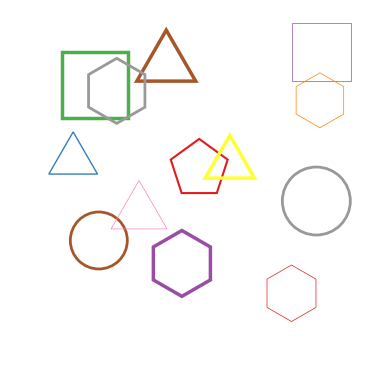[{"shape": "pentagon", "thickness": 1.5, "radius": 0.39, "center": [0.517, 0.561]}, {"shape": "hexagon", "thickness": 0.5, "radius": 0.37, "center": [0.757, 0.238]}, {"shape": "triangle", "thickness": 1, "radius": 0.37, "center": [0.19, 0.584]}, {"shape": "square", "thickness": 2.5, "radius": 0.43, "center": [0.247, 0.78]}, {"shape": "square", "thickness": 0.5, "radius": 0.38, "center": [0.835, 0.865]}, {"shape": "hexagon", "thickness": 2.5, "radius": 0.43, "center": [0.472, 0.316]}, {"shape": "hexagon", "thickness": 0.5, "radius": 0.36, "center": [0.831, 0.739]}, {"shape": "triangle", "thickness": 2.5, "radius": 0.37, "center": [0.597, 0.574]}, {"shape": "circle", "thickness": 2, "radius": 0.37, "center": [0.257, 0.375]}, {"shape": "triangle", "thickness": 2.5, "radius": 0.44, "center": [0.432, 0.833]}, {"shape": "triangle", "thickness": 0.5, "radius": 0.42, "center": [0.361, 0.447]}, {"shape": "circle", "thickness": 2, "radius": 0.44, "center": [0.822, 0.478]}, {"shape": "hexagon", "thickness": 2, "radius": 0.42, "center": [0.303, 0.764]}]